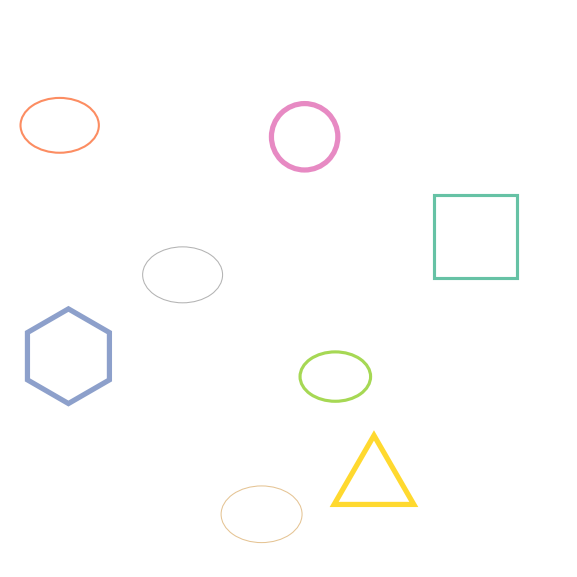[{"shape": "square", "thickness": 1.5, "radius": 0.36, "center": [0.824, 0.59]}, {"shape": "oval", "thickness": 1, "radius": 0.34, "center": [0.103, 0.782]}, {"shape": "hexagon", "thickness": 2.5, "radius": 0.41, "center": [0.119, 0.382]}, {"shape": "circle", "thickness": 2.5, "radius": 0.29, "center": [0.528, 0.762]}, {"shape": "oval", "thickness": 1.5, "radius": 0.31, "center": [0.581, 0.347]}, {"shape": "triangle", "thickness": 2.5, "radius": 0.4, "center": [0.648, 0.165]}, {"shape": "oval", "thickness": 0.5, "radius": 0.35, "center": [0.453, 0.109]}, {"shape": "oval", "thickness": 0.5, "radius": 0.35, "center": [0.316, 0.523]}]